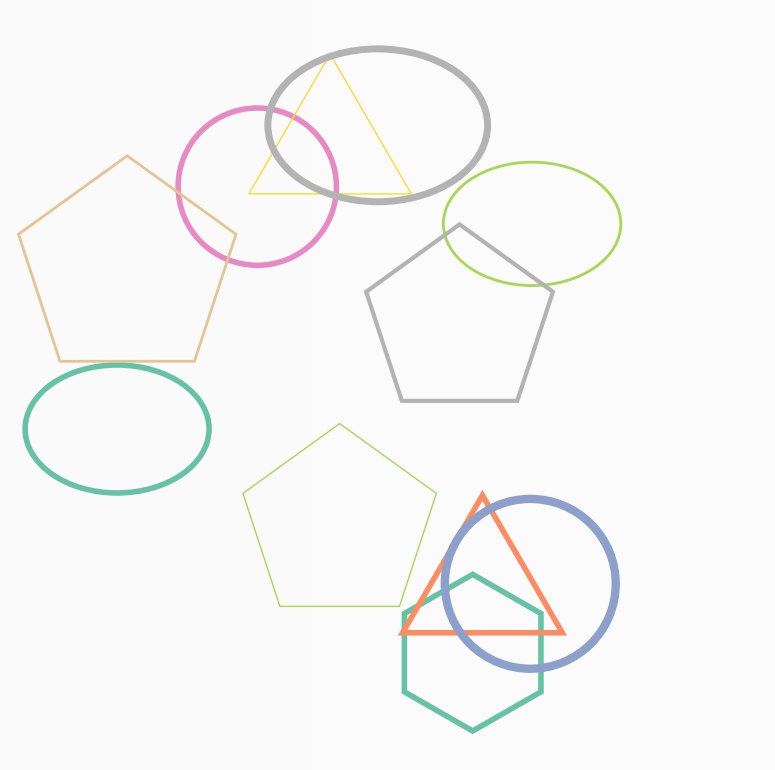[{"shape": "hexagon", "thickness": 2, "radius": 0.51, "center": [0.61, 0.152]}, {"shape": "oval", "thickness": 2, "radius": 0.59, "center": [0.151, 0.443]}, {"shape": "triangle", "thickness": 2, "radius": 0.6, "center": [0.623, 0.238]}, {"shape": "circle", "thickness": 3, "radius": 0.55, "center": [0.684, 0.242]}, {"shape": "circle", "thickness": 2, "radius": 0.51, "center": [0.332, 0.758]}, {"shape": "oval", "thickness": 1, "radius": 0.57, "center": [0.687, 0.709]}, {"shape": "pentagon", "thickness": 0.5, "radius": 0.66, "center": [0.438, 0.319]}, {"shape": "triangle", "thickness": 0.5, "radius": 0.61, "center": [0.426, 0.809]}, {"shape": "pentagon", "thickness": 1, "radius": 0.74, "center": [0.164, 0.65]}, {"shape": "pentagon", "thickness": 1.5, "radius": 0.63, "center": [0.593, 0.582]}, {"shape": "oval", "thickness": 2.5, "radius": 0.71, "center": [0.487, 0.837]}]